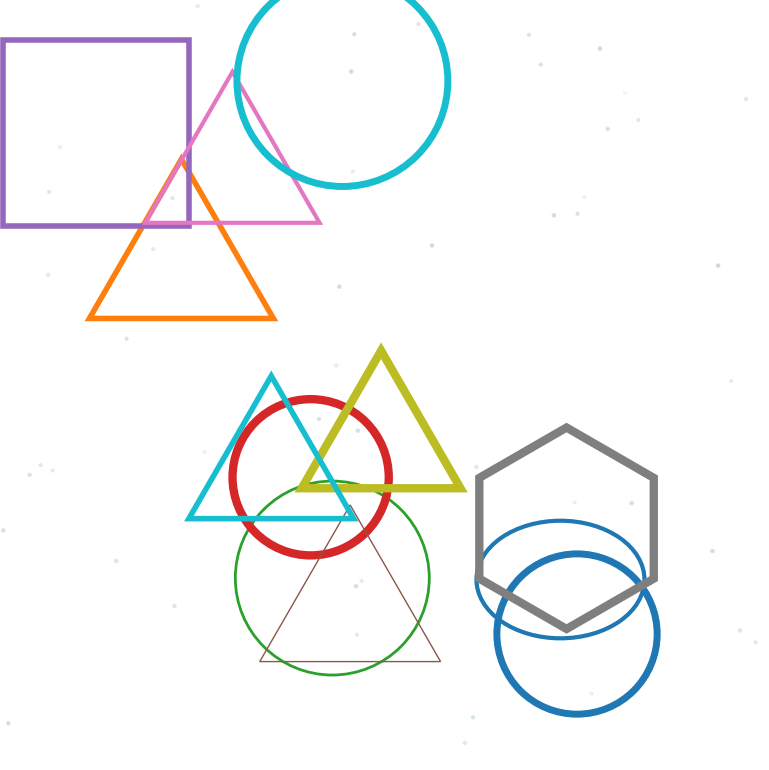[{"shape": "circle", "thickness": 2.5, "radius": 0.52, "center": [0.749, 0.177]}, {"shape": "oval", "thickness": 1.5, "radius": 0.55, "center": [0.728, 0.247]}, {"shape": "triangle", "thickness": 2, "radius": 0.69, "center": [0.236, 0.655]}, {"shape": "circle", "thickness": 1, "radius": 0.63, "center": [0.432, 0.249]}, {"shape": "circle", "thickness": 3, "radius": 0.51, "center": [0.403, 0.38]}, {"shape": "square", "thickness": 2, "radius": 0.6, "center": [0.124, 0.827]}, {"shape": "triangle", "thickness": 0.5, "radius": 0.68, "center": [0.455, 0.209]}, {"shape": "triangle", "thickness": 1.5, "radius": 0.65, "center": [0.302, 0.776]}, {"shape": "hexagon", "thickness": 3, "radius": 0.65, "center": [0.736, 0.314]}, {"shape": "triangle", "thickness": 3, "radius": 0.6, "center": [0.495, 0.425]}, {"shape": "triangle", "thickness": 2, "radius": 0.62, "center": [0.352, 0.388]}, {"shape": "circle", "thickness": 2.5, "radius": 0.68, "center": [0.445, 0.895]}]